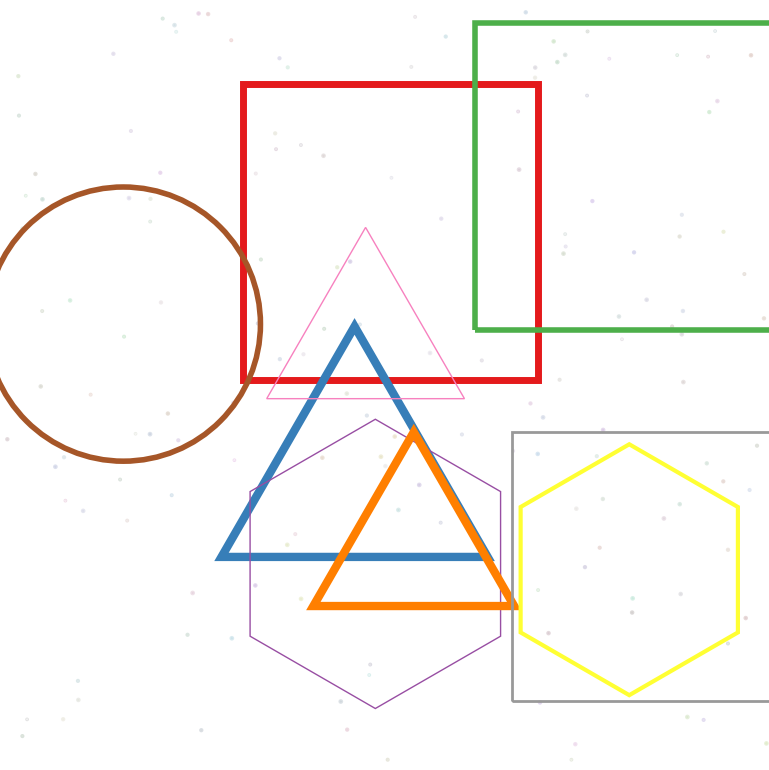[{"shape": "square", "thickness": 2.5, "radius": 0.96, "center": [0.507, 0.699]}, {"shape": "triangle", "thickness": 3, "radius": 1.0, "center": [0.46, 0.377]}, {"shape": "square", "thickness": 2, "radius": 1.0, "center": [0.817, 0.771]}, {"shape": "hexagon", "thickness": 0.5, "radius": 0.94, "center": [0.487, 0.268]}, {"shape": "triangle", "thickness": 3, "radius": 0.75, "center": [0.537, 0.288]}, {"shape": "hexagon", "thickness": 1.5, "radius": 0.81, "center": [0.817, 0.26]}, {"shape": "circle", "thickness": 2, "radius": 0.89, "center": [0.16, 0.579]}, {"shape": "triangle", "thickness": 0.5, "radius": 0.74, "center": [0.475, 0.556]}, {"shape": "square", "thickness": 1, "radius": 0.87, "center": [0.839, 0.264]}]